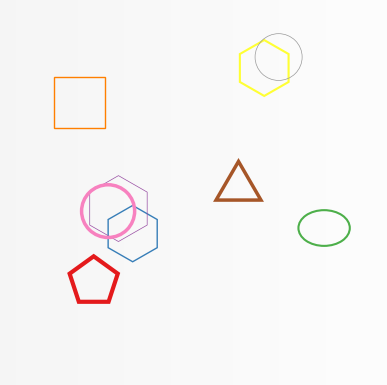[{"shape": "pentagon", "thickness": 3, "radius": 0.33, "center": [0.242, 0.269]}, {"shape": "hexagon", "thickness": 1, "radius": 0.37, "center": [0.342, 0.393]}, {"shape": "oval", "thickness": 1.5, "radius": 0.33, "center": [0.836, 0.408]}, {"shape": "hexagon", "thickness": 0.5, "radius": 0.43, "center": [0.306, 0.458]}, {"shape": "square", "thickness": 1, "radius": 0.33, "center": [0.206, 0.735]}, {"shape": "hexagon", "thickness": 1.5, "radius": 0.36, "center": [0.682, 0.823]}, {"shape": "triangle", "thickness": 2.5, "radius": 0.33, "center": [0.615, 0.514]}, {"shape": "circle", "thickness": 2.5, "radius": 0.34, "center": [0.279, 0.452]}, {"shape": "circle", "thickness": 0.5, "radius": 0.3, "center": [0.719, 0.852]}]